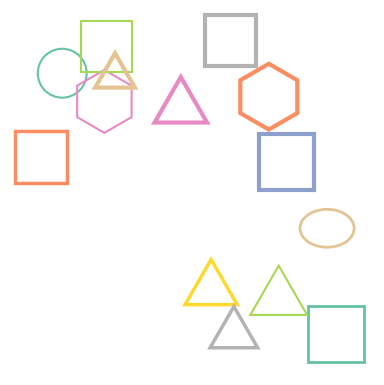[{"shape": "square", "thickness": 2, "radius": 0.36, "center": [0.873, 0.132]}, {"shape": "circle", "thickness": 1.5, "radius": 0.32, "center": [0.162, 0.81]}, {"shape": "hexagon", "thickness": 3, "radius": 0.43, "center": [0.698, 0.749]}, {"shape": "square", "thickness": 2.5, "radius": 0.34, "center": [0.106, 0.592]}, {"shape": "square", "thickness": 3, "radius": 0.36, "center": [0.744, 0.579]}, {"shape": "hexagon", "thickness": 1.5, "radius": 0.41, "center": [0.271, 0.737]}, {"shape": "triangle", "thickness": 3, "radius": 0.39, "center": [0.47, 0.721]}, {"shape": "triangle", "thickness": 1.5, "radius": 0.43, "center": [0.724, 0.225]}, {"shape": "square", "thickness": 1.5, "radius": 0.33, "center": [0.276, 0.879]}, {"shape": "triangle", "thickness": 2.5, "radius": 0.39, "center": [0.548, 0.248]}, {"shape": "oval", "thickness": 2, "radius": 0.35, "center": [0.85, 0.407]}, {"shape": "triangle", "thickness": 3, "radius": 0.3, "center": [0.299, 0.802]}, {"shape": "triangle", "thickness": 2.5, "radius": 0.36, "center": [0.607, 0.132]}, {"shape": "square", "thickness": 3, "radius": 0.33, "center": [0.598, 0.894]}]